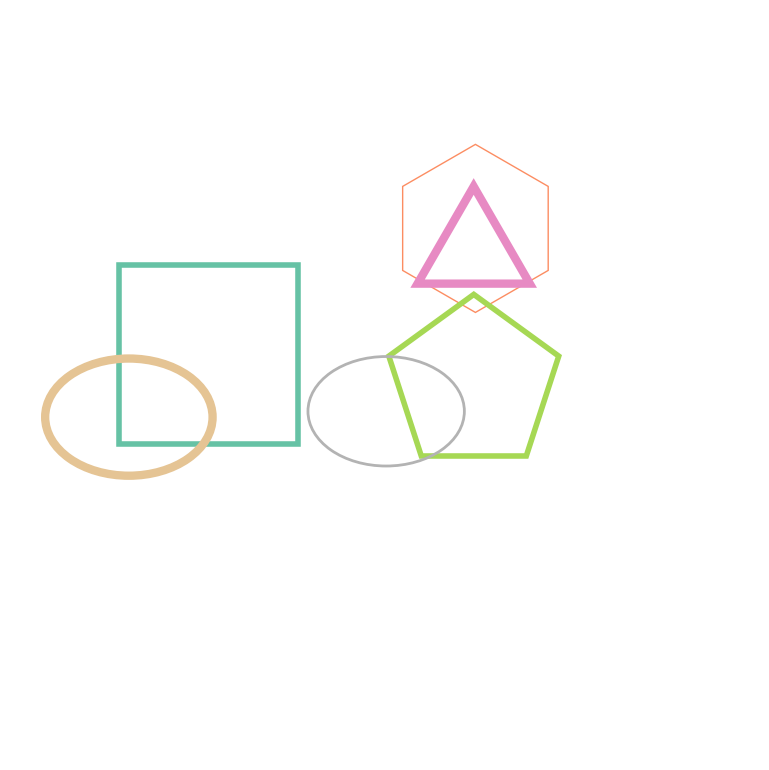[{"shape": "square", "thickness": 2, "radius": 0.58, "center": [0.271, 0.54]}, {"shape": "hexagon", "thickness": 0.5, "radius": 0.55, "center": [0.617, 0.703]}, {"shape": "triangle", "thickness": 3, "radius": 0.42, "center": [0.615, 0.674]}, {"shape": "pentagon", "thickness": 2, "radius": 0.58, "center": [0.615, 0.502]}, {"shape": "oval", "thickness": 3, "radius": 0.54, "center": [0.167, 0.458]}, {"shape": "oval", "thickness": 1, "radius": 0.51, "center": [0.502, 0.466]}]